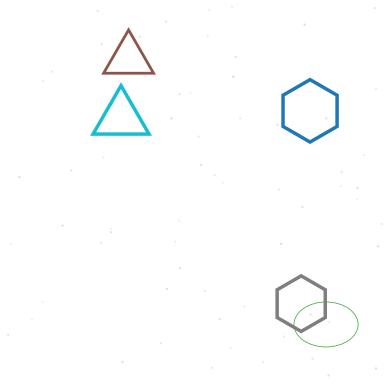[{"shape": "hexagon", "thickness": 2.5, "radius": 0.41, "center": [0.805, 0.712]}, {"shape": "oval", "thickness": 0.5, "radius": 0.42, "center": [0.847, 0.157]}, {"shape": "triangle", "thickness": 2, "radius": 0.38, "center": [0.334, 0.847]}, {"shape": "hexagon", "thickness": 2.5, "radius": 0.36, "center": [0.782, 0.211]}, {"shape": "triangle", "thickness": 2.5, "radius": 0.42, "center": [0.314, 0.694]}]